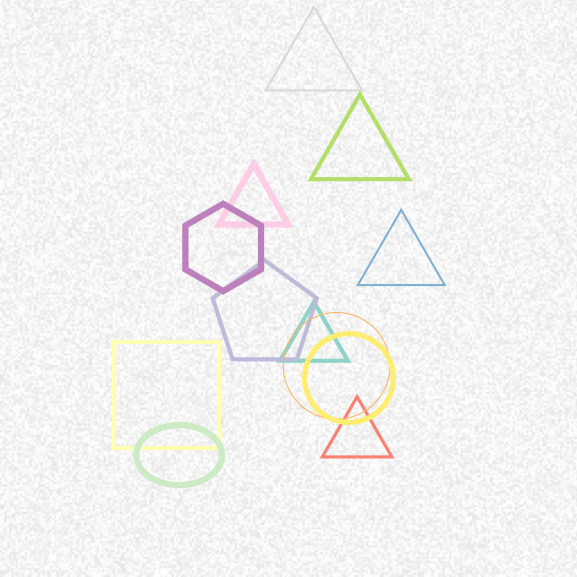[{"shape": "triangle", "thickness": 2, "radius": 0.34, "center": [0.544, 0.408]}, {"shape": "square", "thickness": 2, "radius": 0.46, "center": [0.288, 0.315]}, {"shape": "pentagon", "thickness": 2, "radius": 0.47, "center": [0.458, 0.454]}, {"shape": "triangle", "thickness": 1.5, "radius": 0.35, "center": [0.618, 0.243]}, {"shape": "triangle", "thickness": 1, "radius": 0.43, "center": [0.695, 0.549]}, {"shape": "circle", "thickness": 0.5, "radius": 0.46, "center": [0.583, 0.366]}, {"shape": "triangle", "thickness": 2, "radius": 0.49, "center": [0.623, 0.738]}, {"shape": "triangle", "thickness": 3, "radius": 0.35, "center": [0.439, 0.645]}, {"shape": "triangle", "thickness": 1, "radius": 0.48, "center": [0.544, 0.891]}, {"shape": "hexagon", "thickness": 3, "radius": 0.38, "center": [0.386, 0.571]}, {"shape": "oval", "thickness": 3, "radius": 0.37, "center": [0.31, 0.211]}, {"shape": "circle", "thickness": 2.5, "radius": 0.38, "center": [0.604, 0.345]}]